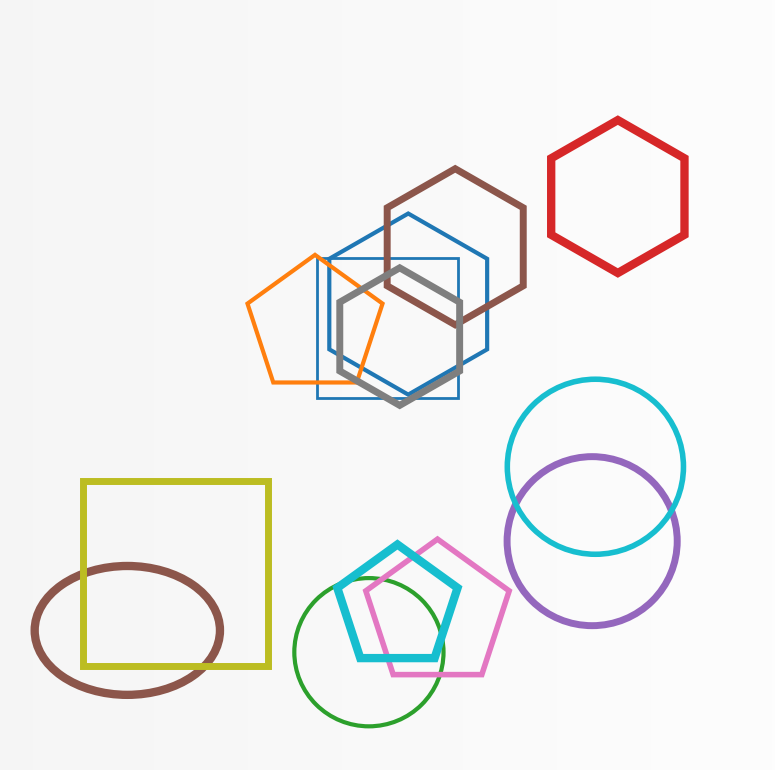[{"shape": "hexagon", "thickness": 1.5, "radius": 0.59, "center": [0.527, 0.605]}, {"shape": "square", "thickness": 1, "radius": 0.46, "center": [0.5, 0.574]}, {"shape": "pentagon", "thickness": 1.5, "radius": 0.46, "center": [0.406, 0.577]}, {"shape": "circle", "thickness": 1.5, "radius": 0.48, "center": [0.476, 0.153]}, {"shape": "hexagon", "thickness": 3, "radius": 0.5, "center": [0.797, 0.745]}, {"shape": "circle", "thickness": 2.5, "radius": 0.55, "center": [0.764, 0.297]}, {"shape": "oval", "thickness": 3, "radius": 0.6, "center": [0.164, 0.181]}, {"shape": "hexagon", "thickness": 2.5, "radius": 0.51, "center": [0.587, 0.68]}, {"shape": "pentagon", "thickness": 2, "radius": 0.49, "center": [0.565, 0.203]}, {"shape": "hexagon", "thickness": 2.5, "radius": 0.45, "center": [0.516, 0.563]}, {"shape": "square", "thickness": 2.5, "radius": 0.6, "center": [0.226, 0.256]}, {"shape": "circle", "thickness": 2, "radius": 0.57, "center": [0.768, 0.394]}, {"shape": "pentagon", "thickness": 3, "radius": 0.41, "center": [0.513, 0.211]}]